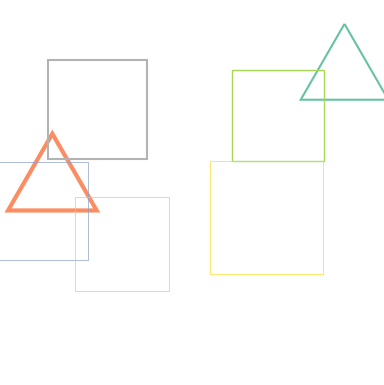[{"shape": "triangle", "thickness": 1.5, "radius": 0.66, "center": [0.895, 0.807]}, {"shape": "triangle", "thickness": 3, "radius": 0.66, "center": [0.136, 0.52]}, {"shape": "square", "thickness": 0.5, "radius": 0.63, "center": [0.102, 0.452]}, {"shape": "square", "thickness": 1, "radius": 0.59, "center": [0.722, 0.7]}, {"shape": "square", "thickness": 0.5, "radius": 0.74, "center": [0.693, 0.435]}, {"shape": "square", "thickness": 0.5, "radius": 0.61, "center": [0.317, 0.366]}, {"shape": "square", "thickness": 1.5, "radius": 0.64, "center": [0.253, 0.715]}]